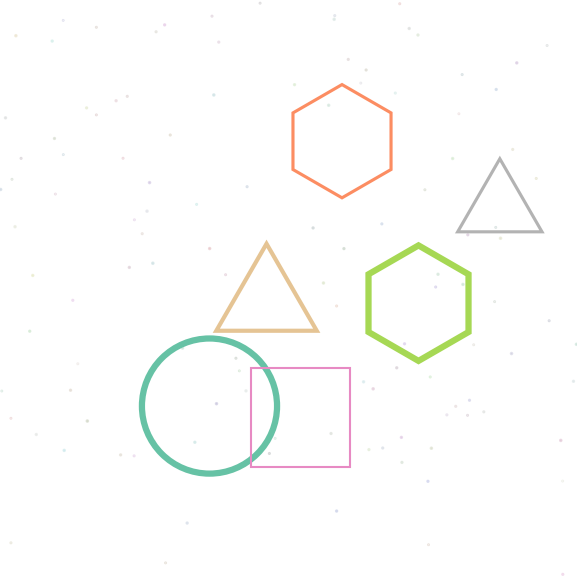[{"shape": "circle", "thickness": 3, "radius": 0.58, "center": [0.363, 0.296]}, {"shape": "hexagon", "thickness": 1.5, "radius": 0.49, "center": [0.592, 0.755]}, {"shape": "square", "thickness": 1, "radius": 0.43, "center": [0.521, 0.277]}, {"shape": "hexagon", "thickness": 3, "radius": 0.5, "center": [0.725, 0.474]}, {"shape": "triangle", "thickness": 2, "radius": 0.5, "center": [0.462, 0.477]}, {"shape": "triangle", "thickness": 1.5, "radius": 0.42, "center": [0.866, 0.64]}]